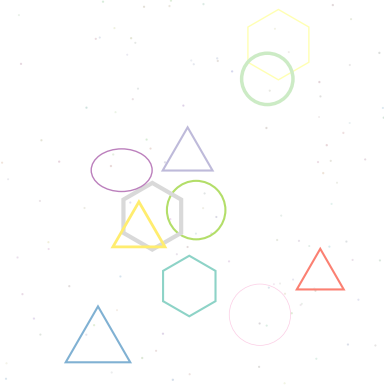[{"shape": "hexagon", "thickness": 1.5, "radius": 0.39, "center": [0.492, 0.257]}, {"shape": "hexagon", "thickness": 1, "radius": 0.46, "center": [0.723, 0.884]}, {"shape": "triangle", "thickness": 1.5, "radius": 0.37, "center": [0.487, 0.594]}, {"shape": "triangle", "thickness": 1.5, "radius": 0.35, "center": [0.832, 0.283]}, {"shape": "triangle", "thickness": 1.5, "radius": 0.48, "center": [0.255, 0.107]}, {"shape": "circle", "thickness": 1.5, "radius": 0.38, "center": [0.51, 0.454]}, {"shape": "circle", "thickness": 0.5, "radius": 0.4, "center": [0.675, 0.183]}, {"shape": "hexagon", "thickness": 3, "radius": 0.43, "center": [0.396, 0.438]}, {"shape": "oval", "thickness": 1, "radius": 0.4, "center": [0.316, 0.558]}, {"shape": "circle", "thickness": 2.5, "radius": 0.33, "center": [0.694, 0.795]}, {"shape": "triangle", "thickness": 2, "radius": 0.39, "center": [0.361, 0.398]}]